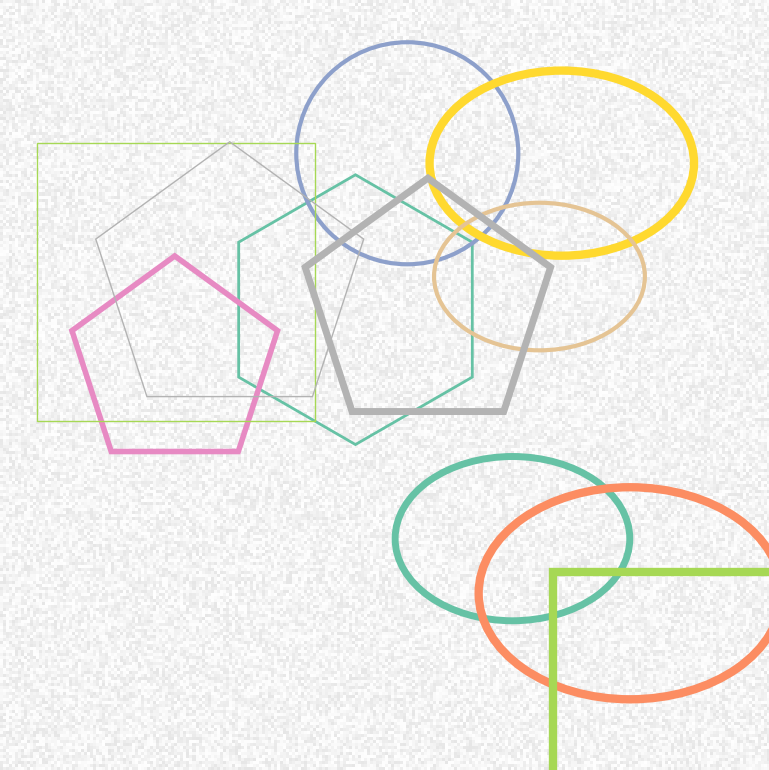[{"shape": "hexagon", "thickness": 1, "radius": 0.88, "center": [0.462, 0.598]}, {"shape": "oval", "thickness": 2.5, "radius": 0.76, "center": [0.666, 0.3]}, {"shape": "oval", "thickness": 3, "radius": 0.98, "center": [0.818, 0.23]}, {"shape": "circle", "thickness": 1.5, "radius": 0.72, "center": [0.529, 0.801]}, {"shape": "pentagon", "thickness": 2, "radius": 0.7, "center": [0.227, 0.527]}, {"shape": "square", "thickness": 0.5, "radius": 0.9, "center": [0.229, 0.634]}, {"shape": "square", "thickness": 3, "radius": 0.72, "center": [0.864, 0.112]}, {"shape": "oval", "thickness": 3, "radius": 0.86, "center": [0.73, 0.788]}, {"shape": "oval", "thickness": 1.5, "radius": 0.68, "center": [0.701, 0.641]}, {"shape": "pentagon", "thickness": 2.5, "radius": 0.84, "center": [0.556, 0.601]}, {"shape": "pentagon", "thickness": 0.5, "radius": 0.91, "center": [0.298, 0.633]}]